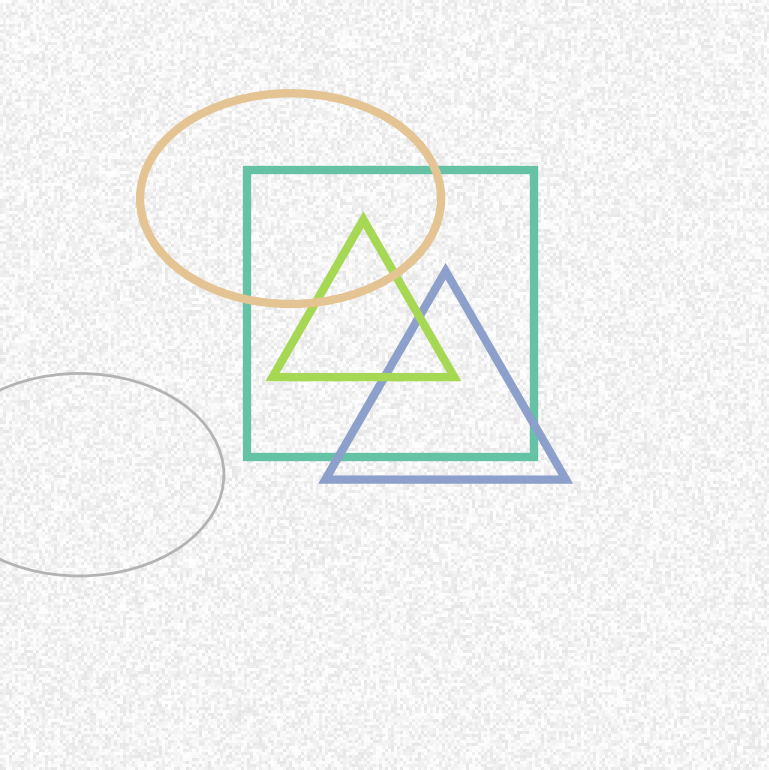[{"shape": "square", "thickness": 3, "radius": 0.93, "center": [0.507, 0.593]}, {"shape": "triangle", "thickness": 3, "radius": 0.9, "center": [0.579, 0.467]}, {"shape": "triangle", "thickness": 3, "radius": 0.68, "center": [0.472, 0.578]}, {"shape": "oval", "thickness": 3, "radius": 0.98, "center": [0.377, 0.742]}, {"shape": "oval", "thickness": 1, "radius": 0.94, "center": [0.103, 0.383]}]